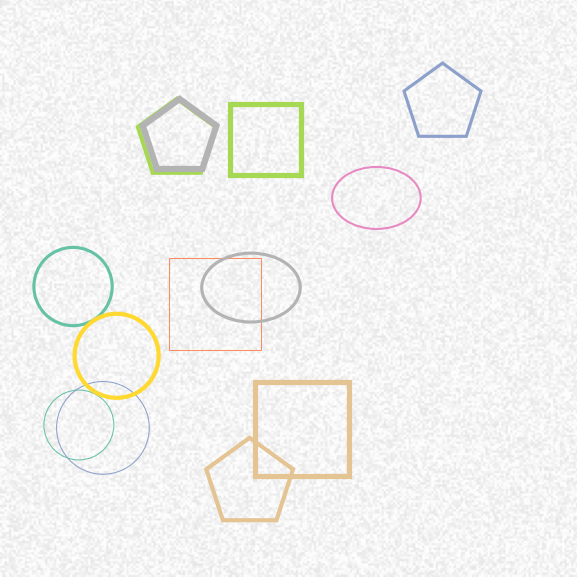[{"shape": "circle", "thickness": 1.5, "radius": 0.34, "center": [0.126, 0.503]}, {"shape": "circle", "thickness": 0.5, "radius": 0.3, "center": [0.137, 0.263]}, {"shape": "square", "thickness": 0.5, "radius": 0.4, "center": [0.372, 0.473]}, {"shape": "circle", "thickness": 0.5, "radius": 0.4, "center": [0.178, 0.258]}, {"shape": "pentagon", "thickness": 1.5, "radius": 0.35, "center": [0.766, 0.82]}, {"shape": "oval", "thickness": 1, "radius": 0.38, "center": [0.652, 0.656]}, {"shape": "square", "thickness": 2.5, "radius": 0.31, "center": [0.459, 0.757]}, {"shape": "pentagon", "thickness": 2, "radius": 0.35, "center": [0.306, 0.757]}, {"shape": "circle", "thickness": 2, "radius": 0.36, "center": [0.202, 0.383]}, {"shape": "square", "thickness": 2.5, "radius": 0.41, "center": [0.524, 0.256]}, {"shape": "pentagon", "thickness": 2, "radius": 0.39, "center": [0.432, 0.162]}, {"shape": "oval", "thickness": 1.5, "radius": 0.43, "center": [0.435, 0.501]}, {"shape": "pentagon", "thickness": 3, "radius": 0.33, "center": [0.311, 0.761]}]